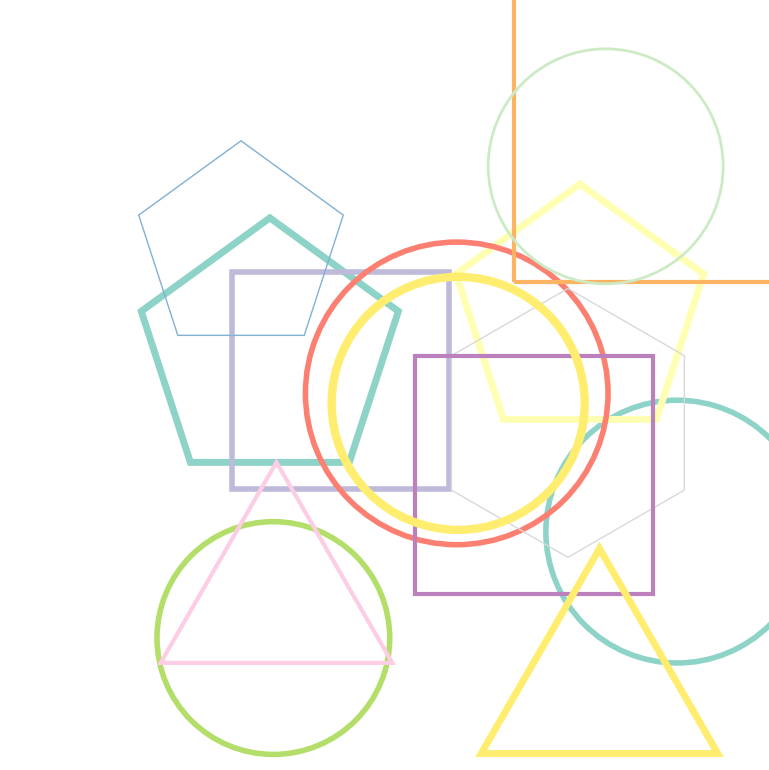[{"shape": "pentagon", "thickness": 2.5, "radius": 0.88, "center": [0.35, 0.542]}, {"shape": "circle", "thickness": 2, "radius": 0.85, "center": [0.88, 0.31]}, {"shape": "pentagon", "thickness": 2.5, "radius": 0.84, "center": [0.753, 0.592]}, {"shape": "square", "thickness": 2, "radius": 0.71, "center": [0.442, 0.506]}, {"shape": "circle", "thickness": 2, "radius": 0.98, "center": [0.593, 0.489]}, {"shape": "pentagon", "thickness": 0.5, "radius": 0.7, "center": [0.313, 0.677]}, {"shape": "square", "thickness": 1.5, "radius": 0.97, "center": [0.862, 0.829]}, {"shape": "circle", "thickness": 2, "radius": 0.76, "center": [0.355, 0.171]}, {"shape": "triangle", "thickness": 1.5, "radius": 0.87, "center": [0.359, 0.226]}, {"shape": "hexagon", "thickness": 0.5, "radius": 0.87, "center": [0.738, 0.451]}, {"shape": "square", "thickness": 1.5, "radius": 0.77, "center": [0.693, 0.383]}, {"shape": "circle", "thickness": 1, "radius": 0.76, "center": [0.787, 0.784]}, {"shape": "circle", "thickness": 3, "radius": 0.82, "center": [0.595, 0.476]}, {"shape": "triangle", "thickness": 2.5, "radius": 0.89, "center": [0.779, 0.11]}]